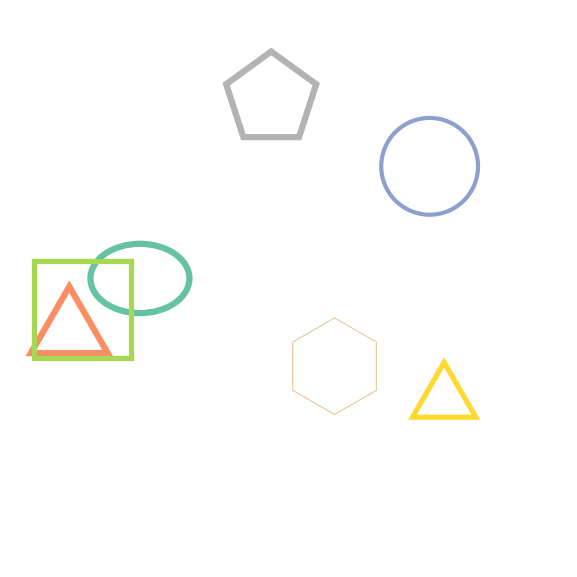[{"shape": "oval", "thickness": 3, "radius": 0.43, "center": [0.242, 0.517]}, {"shape": "triangle", "thickness": 3, "radius": 0.38, "center": [0.12, 0.426]}, {"shape": "circle", "thickness": 2, "radius": 0.42, "center": [0.744, 0.711]}, {"shape": "square", "thickness": 2.5, "radius": 0.42, "center": [0.143, 0.464]}, {"shape": "triangle", "thickness": 2.5, "radius": 0.32, "center": [0.769, 0.308]}, {"shape": "hexagon", "thickness": 0.5, "radius": 0.42, "center": [0.579, 0.365]}, {"shape": "pentagon", "thickness": 3, "radius": 0.41, "center": [0.47, 0.828]}]